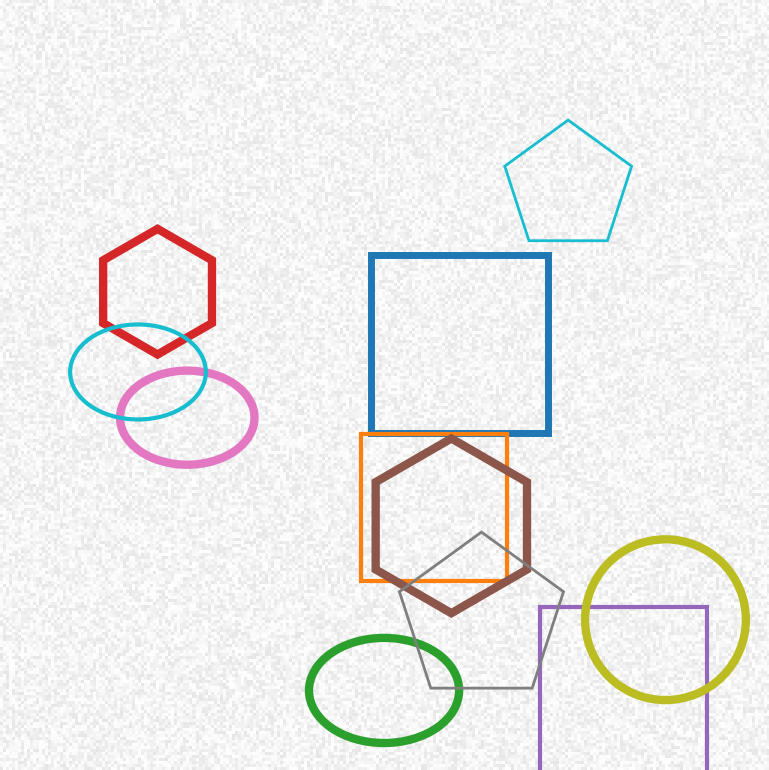[{"shape": "square", "thickness": 2.5, "radius": 0.58, "center": [0.597, 0.553]}, {"shape": "square", "thickness": 1.5, "radius": 0.48, "center": [0.564, 0.341]}, {"shape": "oval", "thickness": 3, "radius": 0.49, "center": [0.499, 0.103]}, {"shape": "hexagon", "thickness": 3, "radius": 0.41, "center": [0.205, 0.621]}, {"shape": "square", "thickness": 1.5, "radius": 0.54, "center": [0.81, 0.103]}, {"shape": "hexagon", "thickness": 3, "radius": 0.57, "center": [0.586, 0.317]}, {"shape": "oval", "thickness": 3, "radius": 0.44, "center": [0.243, 0.458]}, {"shape": "pentagon", "thickness": 1, "radius": 0.56, "center": [0.625, 0.197]}, {"shape": "circle", "thickness": 3, "radius": 0.52, "center": [0.864, 0.195]}, {"shape": "oval", "thickness": 1.5, "radius": 0.44, "center": [0.179, 0.517]}, {"shape": "pentagon", "thickness": 1, "radius": 0.43, "center": [0.738, 0.757]}]